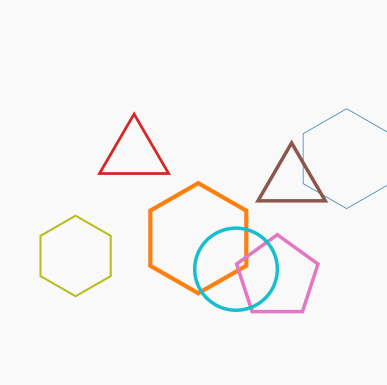[{"shape": "hexagon", "thickness": 0.5, "radius": 0.65, "center": [0.895, 0.588]}, {"shape": "hexagon", "thickness": 3, "radius": 0.72, "center": [0.512, 0.381]}, {"shape": "triangle", "thickness": 2, "radius": 0.52, "center": [0.346, 0.601]}, {"shape": "triangle", "thickness": 2.5, "radius": 0.5, "center": [0.753, 0.529]}, {"shape": "pentagon", "thickness": 2.5, "radius": 0.55, "center": [0.716, 0.28]}, {"shape": "hexagon", "thickness": 1.5, "radius": 0.52, "center": [0.195, 0.335]}, {"shape": "circle", "thickness": 2.5, "radius": 0.53, "center": [0.609, 0.301]}]